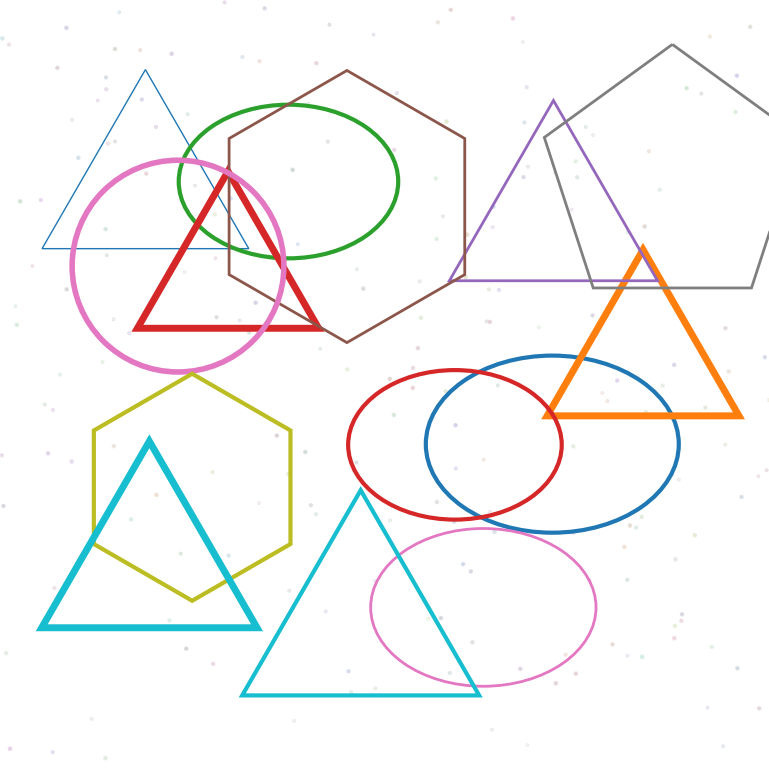[{"shape": "triangle", "thickness": 0.5, "radius": 0.78, "center": [0.189, 0.755]}, {"shape": "oval", "thickness": 1.5, "radius": 0.82, "center": [0.717, 0.423]}, {"shape": "triangle", "thickness": 2.5, "radius": 0.72, "center": [0.835, 0.532]}, {"shape": "oval", "thickness": 1.5, "radius": 0.71, "center": [0.375, 0.764]}, {"shape": "oval", "thickness": 1.5, "radius": 0.69, "center": [0.591, 0.422]}, {"shape": "triangle", "thickness": 2.5, "radius": 0.68, "center": [0.296, 0.642]}, {"shape": "triangle", "thickness": 1, "radius": 0.78, "center": [0.719, 0.713]}, {"shape": "hexagon", "thickness": 1, "radius": 0.88, "center": [0.451, 0.732]}, {"shape": "circle", "thickness": 2, "radius": 0.69, "center": [0.231, 0.654]}, {"shape": "oval", "thickness": 1, "radius": 0.73, "center": [0.628, 0.211]}, {"shape": "pentagon", "thickness": 1, "radius": 0.87, "center": [0.873, 0.767]}, {"shape": "hexagon", "thickness": 1.5, "radius": 0.74, "center": [0.25, 0.367]}, {"shape": "triangle", "thickness": 1.5, "radius": 0.89, "center": [0.468, 0.186]}, {"shape": "triangle", "thickness": 2.5, "radius": 0.81, "center": [0.194, 0.265]}]